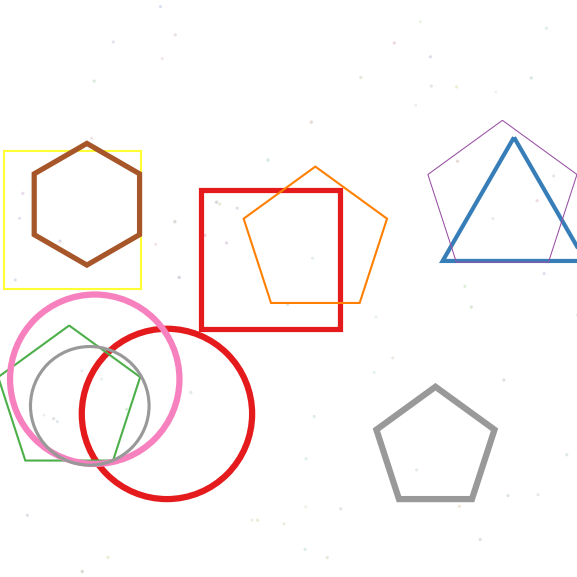[{"shape": "square", "thickness": 2.5, "radius": 0.6, "center": [0.469, 0.55]}, {"shape": "circle", "thickness": 3, "radius": 0.74, "center": [0.289, 0.282]}, {"shape": "triangle", "thickness": 2, "radius": 0.71, "center": [0.89, 0.619]}, {"shape": "pentagon", "thickness": 1, "radius": 0.65, "center": [0.12, 0.306]}, {"shape": "pentagon", "thickness": 0.5, "radius": 0.68, "center": [0.87, 0.655]}, {"shape": "pentagon", "thickness": 1, "radius": 0.65, "center": [0.546, 0.58]}, {"shape": "square", "thickness": 1, "radius": 0.59, "center": [0.126, 0.618]}, {"shape": "hexagon", "thickness": 2.5, "radius": 0.53, "center": [0.15, 0.645]}, {"shape": "circle", "thickness": 3, "radius": 0.73, "center": [0.164, 0.342]}, {"shape": "circle", "thickness": 1.5, "radius": 0.51, "center": [0.155, 0.296]}, {"shape": "pentagon", "thickness": 3, "radius": 0.54, "center": [0.754, 0.222]}]